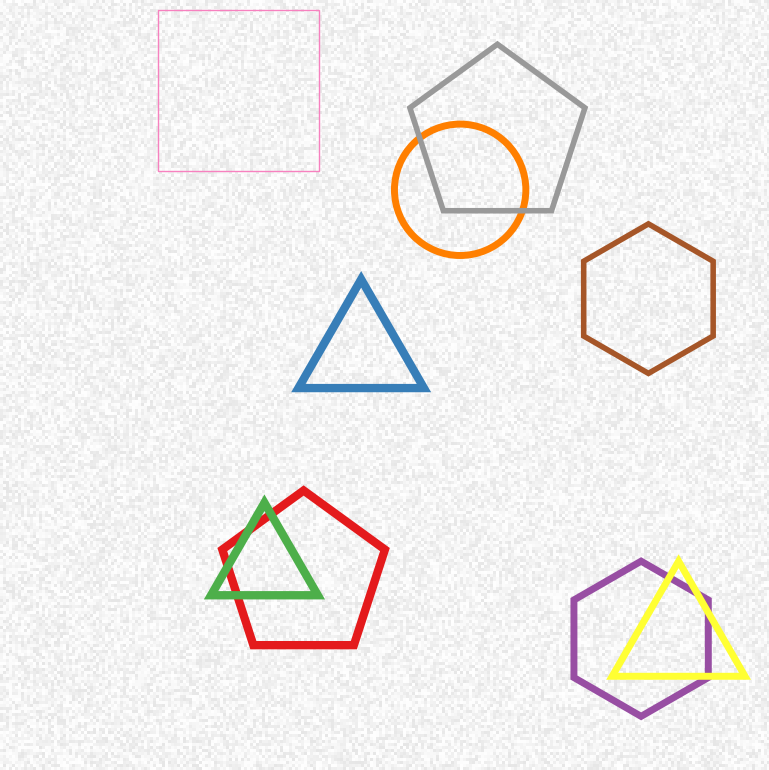[{"shape": "pentagon", "thickness": 3, "radius": 0.56, "center": [0.394, 0.252]}, {"shape": "triangle", "thickness": 3, "radius": 0.47, "center": [0.469, 0.543]}, {"shape": "triangle", "thickness": 3, "radius": 0.4, "center": [0.343, 0.267]}, {"shape": "hexagon", "thickness": 2.5, "radius": 0.5, "center": [0.833, 0.17]}, {"shape": "circle", "thickness": 2.5, "radius": 0.43, "center": [0.598, 0.754]}, {"shape": "triangle", "thickness": 2.5, "radius": 0.5, "center": [0.881, 0.172]}, {"shape": "hexagon", "thickness": 2, "radius": 0.49, "center": [0.842, 0.612]}, {"shape": "square", "thickness": 0.5, "radius": 0.52, "center": [0.31, 0.882]}, {"shape": "pentagon", "thickness": 2, "radius": 0.6, "center": [0.646, 0.823]}]